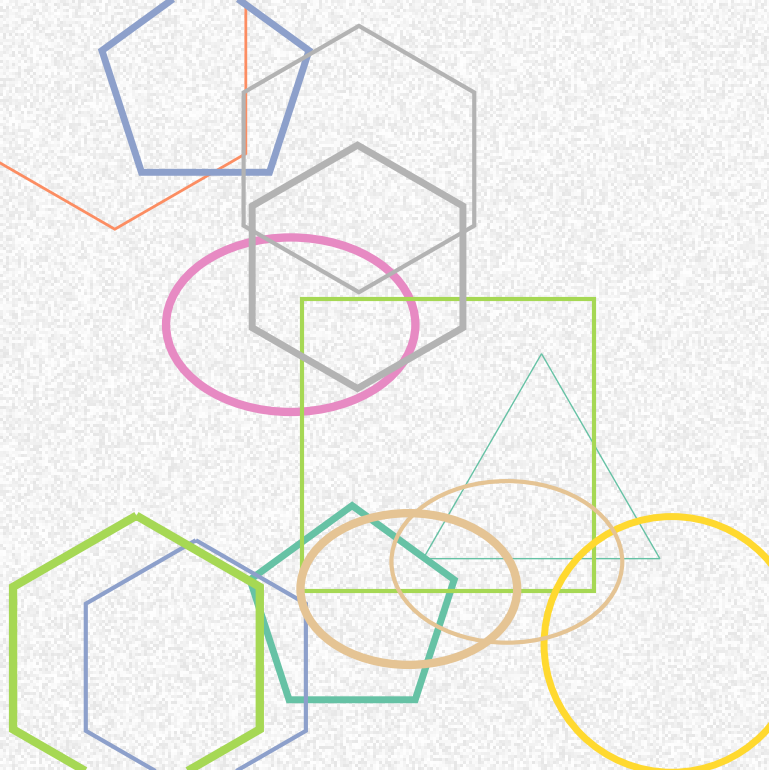[{"shape": "triangle", "thickness": 0.5, "radius": 0.89, "center": [0.703, 0.363]}, {"shape": "pentagon", "thickness": 2.5, "radius": 0.7, "center": [0.457, 0.204]}, {"shape": "hexagon", "thickness": 1, "radius": 0.98, "center": [0.149, 0.899]}, {"shape": "hexagon", "thickness": 1.5, "radius": 0.83, "center": [0.254, 0.133]}, {"shape": "pentagon", "thickness": 2.5, "radius": 0.71, "center": [0.267, 0.891]}, {"shape": "oval", "thickness": 3, "radius": 0.81, "center": [0.378, 0.578]}, {"shape": "hexagon", "thickness": 3, "radius": 0.92, "center": [0.177, 0.145]}, {"shape": "square", "thickness": 1.5, "radius": 0.95, "center": [0.582, 0.423]}, {"shape": "circle", "thickness": 2.5, "radius": 0.83, "center": [0.873, 0.163]}, {"shape": "oval", "thickness": 1.5, "radius": 0.75, "center": [0.658, 0.27]}, {"shape": "oval", "thickness": 3, "radius": 0.7, "center": [0.531, 0.235]}, {"shape": "hexagon", "thickness": 2.5, "radius": 0.79, "center": [0.464, 0.653]}, {"shape": "hexagon", "thickness": 1.5, "radius": 0.86, "center": [0.466, 0.793]}]